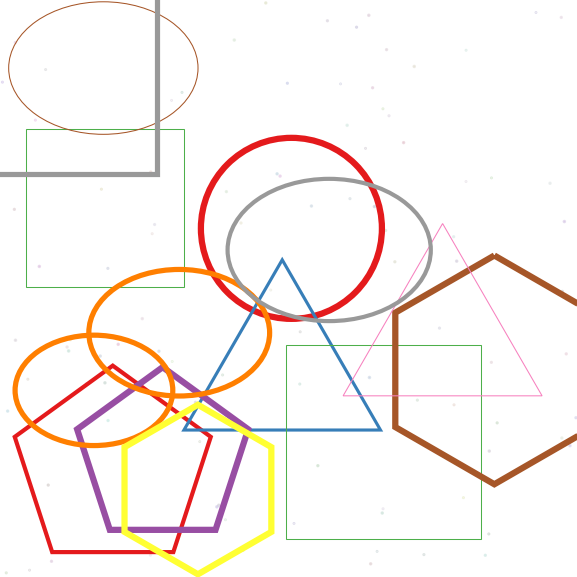[{"shape": "circle", "thickness": 3, "radius": 0.78, "center": [0.505, 0.604]}, {"shape": "pentagon", "thickness": 2, "radius": 0.89, "center": [0.195, 0.187]}, {"shape": "triangle", "thickness": 1.5, "radius": 0.98, "center": [0.489, 0.353]}, {"shape": "square", "thickness": 0.5, "radius": 0.68, "center": [0.182, 0.639]}, {"shape": "square", "thickness": 0.5, "radius": 0.84, "center": [0.664, 0.234]}, {"shape": "pentagon", "thickness": 3, "radius": 0.78, "center": [0.282, 0.208]}, {"shape": "oval", "thickness": 2.5, "radius": 0.68, "center": [0.163, 0.323]}, {"shape": "oval", "thickness": 2.5, "radius": 0.78, "center": [0.31, 0.423]}, {"shape": "hexagon", "thickness": 3, "radius": 0.73, "center": [0.343, 0.151]}, {"shape": "hexagon", "thickness": 3, "radius": 0.99, "center": [0.856, 0.359]}, {"shape": "oval", "thickness": 0.5, "radius": 0.82, "center": [0.179, 0.881]}, {"shape": "triangle", "thickness": 0.5, "radius": 0.99, "center": [0.766, 0.413]}, {"shape": "oval", "thickness": 2, "radius": 0.88, "center": [0.57, 0.566]}, {"shape": "square", "thickness": 2.5, "radius": 0.79, "center": [0.114, 0.856]}]